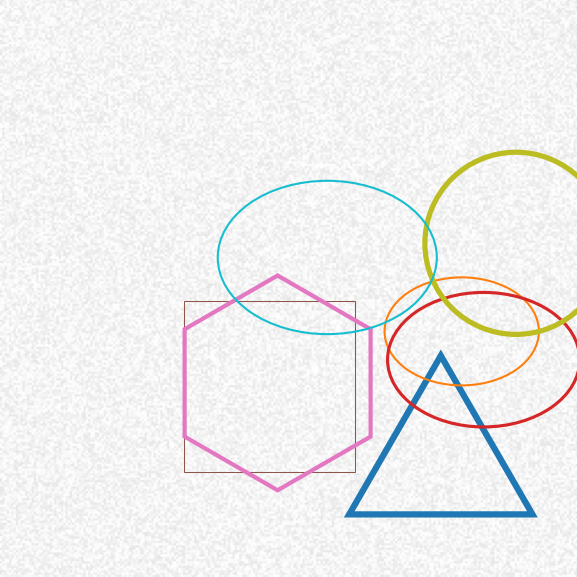[{"shape": "triangle", "thickness": 3, "radius": 0.92, "center": [0.763, 0.2]}, {"shape": "oval", "thickness": 1, "radius": 0.67, "center": [0.8, 0.425]}, {"shape": "oval", "thickness": 1.5, "radius": 0.83, "center": [0.837, 0.376]}, {"shape": "square", "thickness": 0.5, "radius": 0.74, "center": [0.467, 0.33]}, {"shape": "hexagon", "thickness": 2, "radius": 0.93, "center": [0.481, 0.336]}, {"shape": "circle", "thickness": 2.5, "radius": 0.79, "center": [0.893, 0.578]}, {"shape": "oval", "thickness": 1, "radius": 0.95, "center": [0.567, 0.553]}]